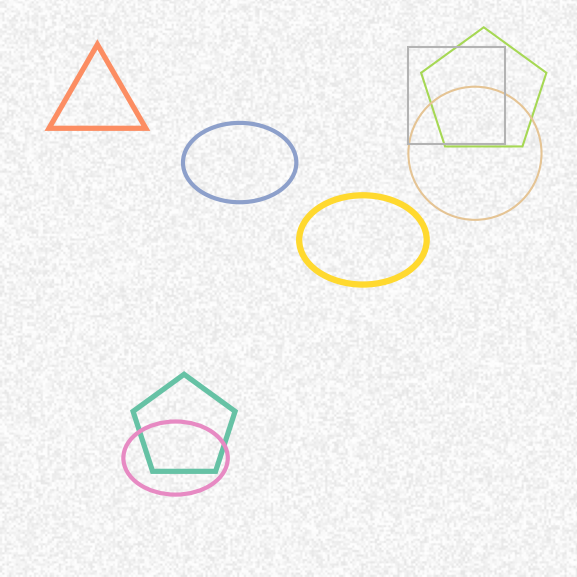[{"shape": "pentagon", "thickness": 2.5, "radius": 0.46, "center": [0.319, 0.258]}, {"shape": "triangle", "thickness": 2.5, "radius": 0.48, "center": [0.169, 0.825]}, {"shape": "oval", "thickness": 2, "radius": 0.49, "center": [0.415, 0.718]}, {"shape": "oval", "thickness": 2, "radius": 0.45, "center": [0.304, 0.206]}, {"shape": "pentagon", "thickness": 1, "radius": 0.57, "center": [0.838, 0.838]}, {"shape": "oval", "thickness": 3, "radius": 0.55, "center": [0.628, 0.584]}, {"shape": "circle", "thickness": 1, "radius": 0.58, "center": [0.822, 0.734]}, {"shape": "square", "thickness": 1, "radius": 0.42, "center": [0.791, 0.834]}]